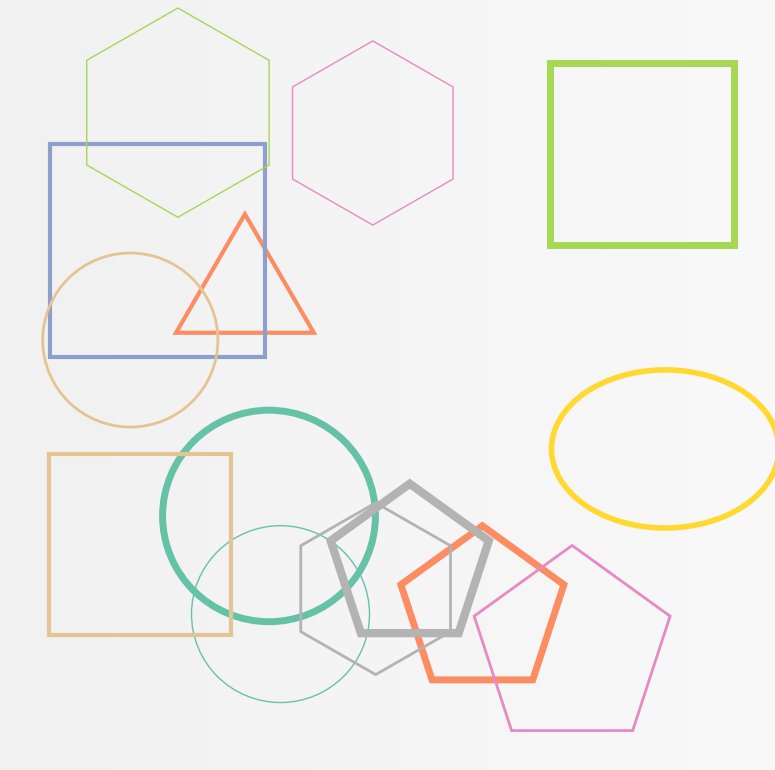[{"shape": "circle", "thickness": 2.5, "radius": 0.69, "center": [0.347, 0.33]}, {"shape": "circle", "thickness": 0.5, "radius": 0.57, "center": [0.362, 0.202]}, {"shape": "triangle", "thickness": 1.5, "radius": 0.51, "center": [0.316, 0.619]}, {"shape": "pentagon", "thickness": 2.5, "radius": 0.55, "center": [0.622, 0.207]}, {"shape": "square", "thickness": 1.5, "radius": 0.69, "center": [0.203, 0.675]}, {"shape": "pentagon", "thickness": 1, "radius": 0.66, "center": [0.738, 0.159]}, {"shape": "hexagon", "thickness": 0.5, "radius": 0.6, "center": [0.481, 0.827]}, {"shape": "hexagon", "thickness": 0.5, "radius": 0.68, "center": [0.23, 0.854]}, {"shape": "square", "thickness": 2.5, "radius": 0.59, "center": [0.828, 0.801]}, {"shape": "oval", "thickness": 2, "radius": 0.73, "center": [0.858, 0.417]}, {"shape": "square", "thickness": 1.5, "radius": 0.59, "center": [0.18, 0.293]}, {"shape": "circle", "thickness": 1, "radius": 0.57, "center": [0.168, 0.558]}, {"shape": "hexagon", "thickness": 1, "radius": 0.56, "center": [0.485, 0.235]}, {"shape": "pentagon", "thickness": 3, "radius": 0.54, "center": [0.529, 0.265]}]